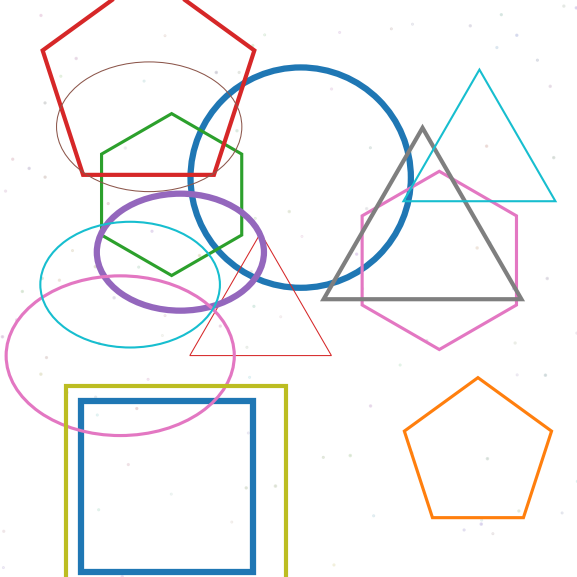[{"shape": "circle", "thickness": 3, "radius": 0.95, "center": [0.521, 0.692]}, {"shape": "square", "thickness": 3, "radius": 0.74, "center": [0.289, 0.157]}, {"shape": "pentagon", "thickness": 1.5, "radius": 0.67, "center": [0.828, 0.211]}, {"shape": "hexagon", "thickness": 1.5, "radius": 0.7, "center": [0.297, 0.662]}, {"shape": "pentagon", "thickness": 2, "radius": 0.96, "center": [0.257, 0.852]}, {"shape": "triangle", "thickness": 0.5, "radius": 0.71, "center": [0.451, 0.454]}, {"shape": "oval", "thickness": 3, "radius": 0.72, "center": [0.312, 0.562]}, {"shape": "oval", "thickness": 0.5, "radius": 0.8, "center": [0.258, 0.78]}, {"shape": "oval", "thickness": 1.5, "radius": 0.99, "center": [0.208, 0.383]}, {"shape": "hexagon", "thickness": 1.5, "radius": 0.77, "center": [0.761, 0.548]}, {"shape": "triangle", "thickness": 2, "radius": 0.99, "center": [0.732, 0.58]}, {"shape": "square", "thickness": 2, "radius": 0.95, "center": [0.305, 0.14]}, {"shape": "oval", "thickness": 1, "radius": 0.78, "center": [0.225, 0.506]}, {"shape": "triangle", "thickness": 1, "radius": 0.76, "center": [0.83, 0.727]}]